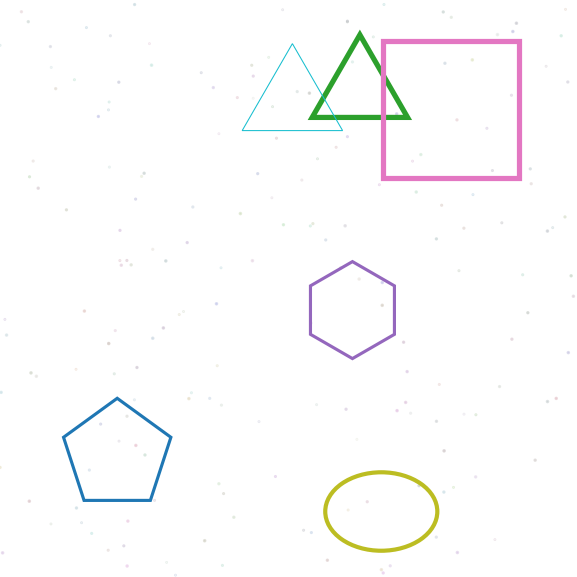[{"shape": "pentagon", "thickness": 1.5, "radius": 0.49, "center": [0.203, 0.212]}, {"shape": "triangle", "thickness": 2.5, "radius": 0.48, "center": [0.623, 0.843]}, {"shape": "hexagon", "thickness": 1.5, "radius": 0.42, "center": [0.61, 0.462]}, {"shape": "square", "thickness": 2.5, "radius": 0.59, "center": [0.78, 0.809]}, {"shape": "oval", "thickness": 2, "radius": 0.49, "center": [0.66, 0.113]}, {"shape": "triangle", "thickness": 0.5, "radius": 0.5, "center": [0.506, 0.823]}]